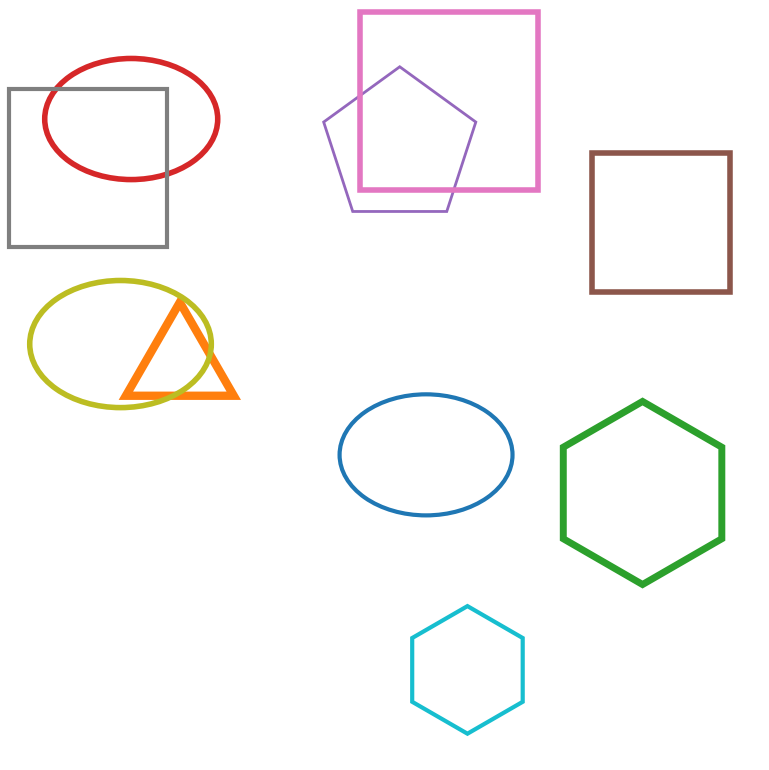[{"shape": "oval", "thickness": 1.5, "radius": 0.56, "center": [0.553, 0.409]}, {"shape": "triangle", "thickness": 3, "radius": 0.4, "center": [0.234, 0.526]}, {"shape": "hexagon", "thickness": 2.5, "radius": 0.59, "center": [0.834, 0.36]}, {"shape": "oval", "thickness": 2, "radius": 0.56, "center": [0.17, 0.845]}, {"shape": "pentagon", "thickness": 1, "radius": 0.52, "center": [0.519, 0.809]}, {"shape": "square", "thickness": 2, "radius": 0.45, "center": [0.858, 0.711]}, {"shape": "square", "thickness": 2, "radius": 0.58, "center": [0.583, 0.869]}, {"shape": "square", "thickness": 1.5, "radius": 0.51, "center": [0.114, 0.782]}, {"shape": "oval", "thickness": 2, "radius": 0.59, "center": [0.157, 0.553]}, {"shape": "hexagon", "thickness": 1.5, "radius": 0.41, "center": [0.607, 0.13]}]